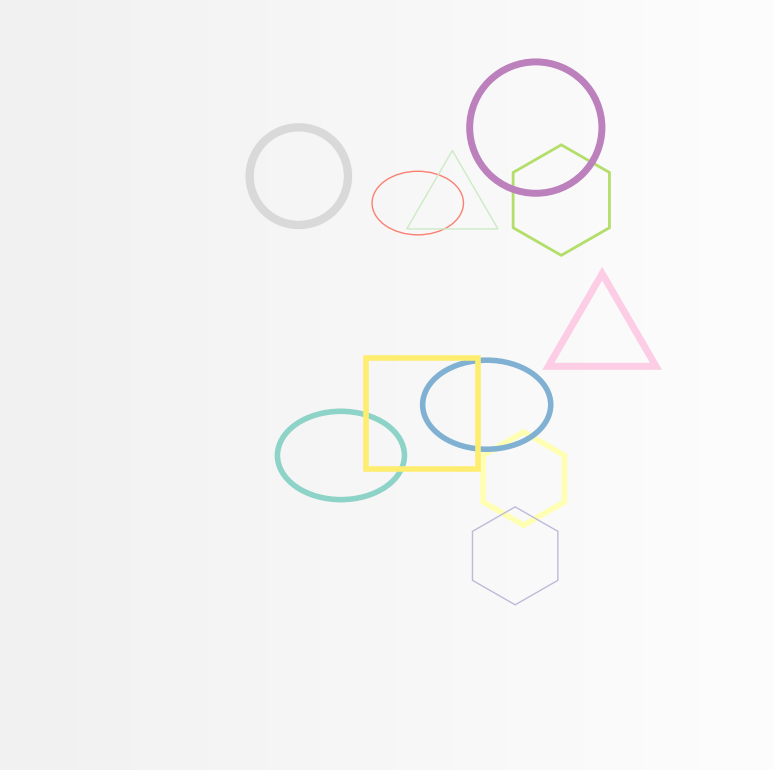[{"shape": "oval", "thickness": 2, "radius": 0.41, "center": [0.44, 0.408]}, {"shape": "hexagon", "thickness": 2, "radius": 0.3, "center": [0.676, 0.378]}, {"shape": "hexagon", "thickness": 0.5, "radius": 0.32, "center": [0.665, 0.278]}, {"shape": "oval", "thickness": 0.5, "radius": 0.29, "center": [0.539, 0.736]}, {"shape": "oval", "thickness": 2, "radius": 0.41, "center": [0.628, 0.474]}, {"shape": "hexagon", "thickness": 1, "radius": 0.36, "center": [0.724, 0.74]}, {"shape": "triangle", "thickness": 2.5, "radius": 0.4, "center": [0.777, 0.564]}, {"shape": "circle", "thickness": 3, "radius": 0.32, "center": [0.386, 0.771]}, {"shape": "circle", "thickness": 2.5, "radius": 0.43, "center": [0.691, 0.834]}, {"shape": "triangle", "thickness": 0.5, "radius": 0.34, "center": [0.584, 0.737]}, {"shape": "square", "thickness": 2, "radius": 0.36, "center": [0.545, 0.463]}]